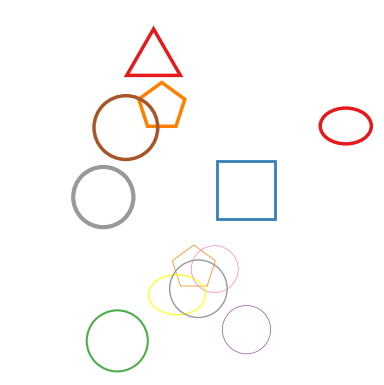[{"shape": "triangle", "thickness": 2.5, "radius": 0.4, "center": [0.399, 0.844]}, {"shape": "oval", "thickness": 2.5, "radius": 0.33, "center": [0.898, 0.673]}, {"shape": "square", "thickness": 2, "radius": 0.37, "center": [0.639, 0.507]}, {"shape": "circle", "thickness": 1.5, "radius": 0.4, "center": [0.305, 0.115]}, {"shape": "circle", "thickness": 0.5, "radius": 0.31, "center": [0.64, 0.144]}, {"shape": "pentagon", "thickness": 2.5, "radius": 0.31, "center": [0.42, 0.723]}, {"shape": "pentagon", "thickness": 0.5, "radius": 0.29, "center": [0.503, 0.305]}, {"shape": "oval", "thickness": 1, "radius": 0.37, "center": [0.46, 0.234]}, {"shape": "circle", "thickness": 2.5, "radius": 0.41, "center": [0.327, 0.669]}, {"shape": "circle", "thickness": 0.5, "radius": 0.3, "center": [0.558, 0.301]}, {"shape": "circle", "thickness": 1, "radius": 0.37, "center": [0.515, 0.25]}, {"shape": "circle", "thickness": 3, "radius": 0.39, "center": [0.268, 0.488]}]